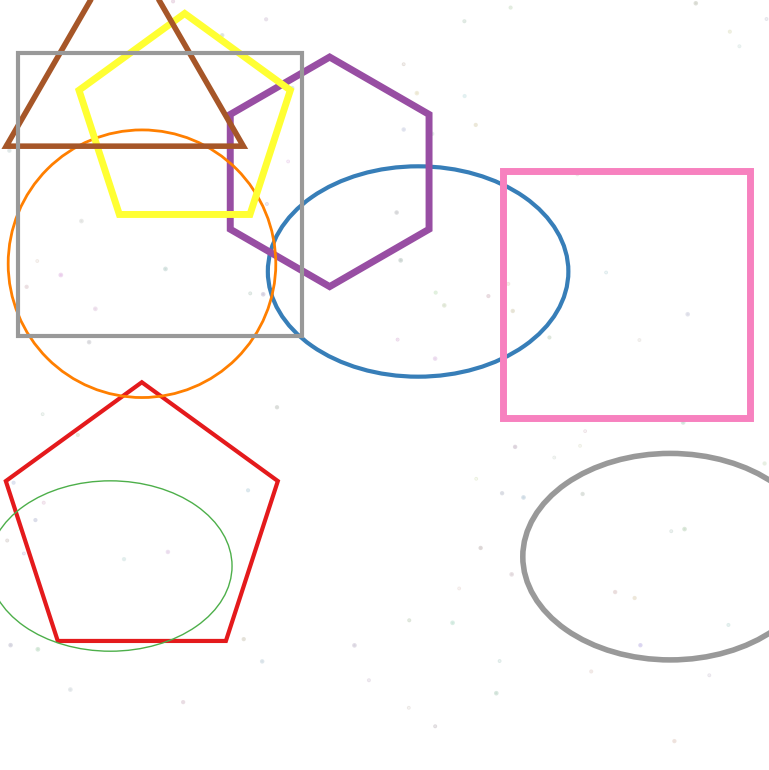[{"shape": "pentagon", "thickness": 1.5, "radius": 0.93, "center": [0.184, 0.318]}, {"shape": "oval", "thickness": 1.5, "radius": 0.98, "center": [0.543, 0.647]}, {"shape": "oval", "thickness": 0.5, "radius": 0.79, "center": [0.143, 0.265]}, {"shape": "hexagon", "thickness": 2.5, "radius": 0.75, "center": [0.428, 0.777]}, {"shape": "circle", "thickness": 1, "radius": 0.87, "center": [0.184, 0.657]}, {"shape": "pentagon", "thickness": 2.5, "radius": 0.72, "center": [0.24, 0.838]}, {"shape": "triangle", "thickness": 2, "radius": 0.89, "center": [0.162, 0.899]}, {"shape": "square", "thickness": 2.5, "radius": 0.8, "center": [0.814, 0.618]}, {"shape": "square", "thickness": 1.5, "radius": 0.92, "center": [0.208, 0.747]}, {"shape": "oval", "thickness": 2, "radius": 0.96, "center": [0.871, 0.277]}]